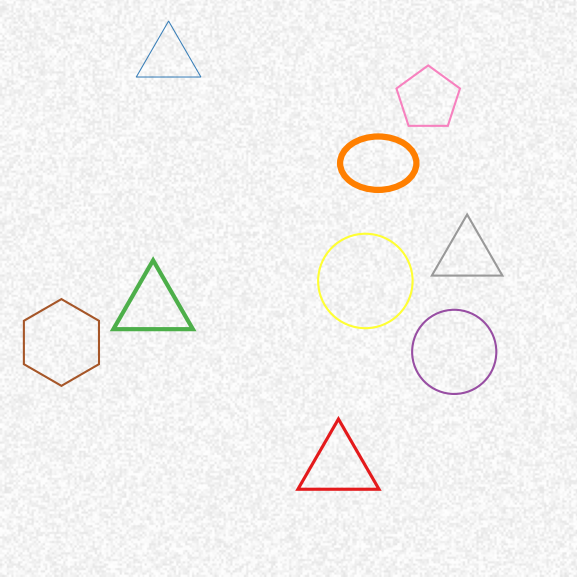[{"shape": "triangle", "thickness": 1.5, "radius": 0.41, "center": [0.586, 0.192]}, {"shape": "triangle", "thickness": 0.5, "radius": 0.32, "center": [0.292, 0.898]}, {"shape": "triangle", "thickness": 2, "radius": 0.4, "center": [0.265, 0.469]}, {"shape": "circle", "thickness": 1, "radius": 0.36, "center": [0.787, 0.39]}, {"shape": "oval", "thickness": 3, "radius": 0.33, "center": [0.655, 0.717]}, {"shape": "circle", "thickness": 1, "radius": 0.41, "center": [0.633, 0.513]}, {"shape": "hexagon", "thickness": 1, "radius": 0.38, "center": [0.106, 0.406]}, {"shape": "pentagon", "thickness": 1, "radius": 0.29, "center": [0.741, 0.828]}, {"shape": "triangle", "thickness": 1, "radius": 0.35, "center": [0.809, 0.557]}]